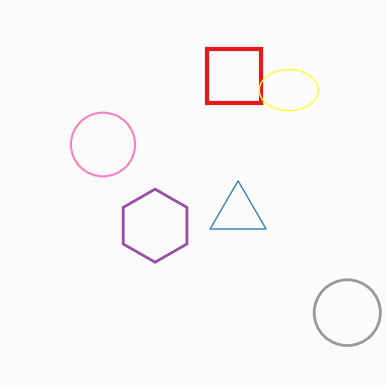[{"shape": "square", "thickness": 3, "radius": 0.35, "center": [0.604, 0.802]}, {"shape": "triangle", "thickness": 1, "radius": 0.42, "center": [0.614, 0.447]}, {"shape": "hexagon", "thickness": 2, "radius": 0.47, "center": [0.4, 0.414]}, {"shape": "oval", "thickness": 1, "radius": 0.38, "center": [0.745, 0.766]}, {"shape": "circle", "thickness": 1.5, "radius": 0.41, "center": [0.266, 0.625]}, {"shape": "circle", "thickness": 2, "radius": 0.43, "center": [0.896, 0.188]}]